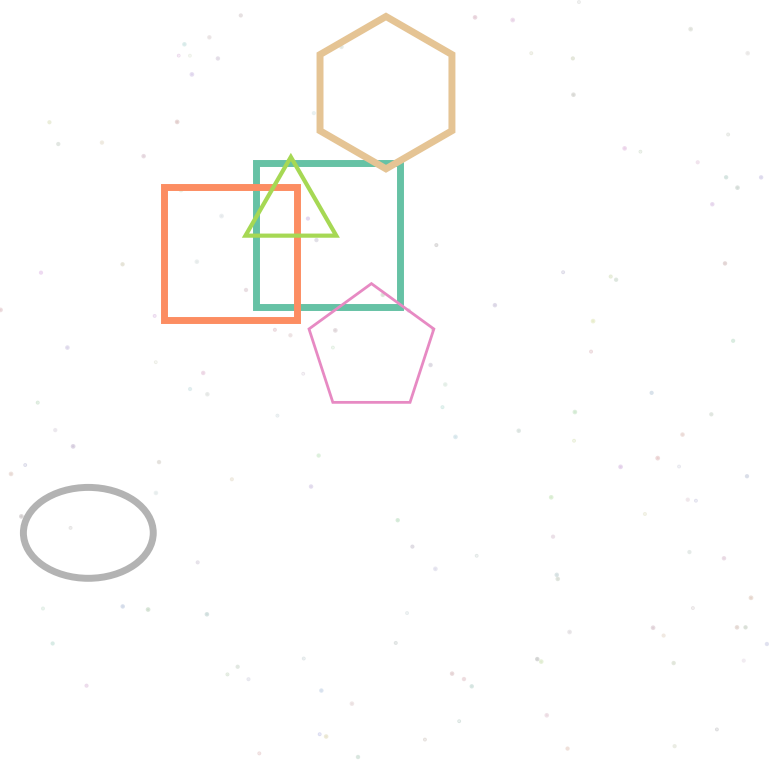[{"shape": "square", "thickness": 2.5, "radius": 0.47, "center": [0.426, 0.695]}, {"shape": "square", "thickness": 2.5, "radius": 0.43, "center": [0.299, 0.671]}, {"shape": "pentagon", "thickness": 1, "radius": 0.43, "center": [0.482, 0.546]}, {"shape": "triangle", "thickness": 1.5, "radius": 0.34, "center": [0.378, 0.728]}, {"shape": "hexagon", "thickness": 2.5, "radius": 0.49, "center": [0.501, 0.88]}, {"shape": "oval", "thickness": 2.5, "radius": 0.42, "center": [0.115, 0.308]}]